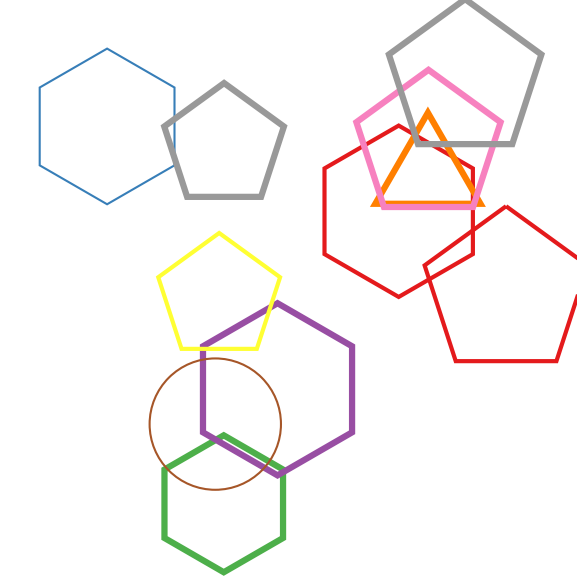[{"shape": "pentagon", "thickness": 2, "radius": 0.74, "center": [0.876, 0.494]}, {"shape": "hexagon", "thickness": 2, "radius": 0.74, "center": [0.69, 0.633]}, {"shape": "hexagon", "thickness": 1, "radius": 0.67, "center": [0.185, 0.78]}, {"shape": "hexagon", "thickness": 3, "radius": 0.59, "center": [0.387, 0.127]}, {"shape": "hexagon", "thickness": 3, "radius": 0.75, "center": [0.481, 0.325]}, {"shape": "triangle", "thickness": 3, "radius": 0.53, "center": [0.741, 0.699]}, {"shape": "pentagon", "thickness": 2, "radius": 0.55, "center": [0.38, 0.485]}, {"shape": "circle", "thickness": 1, "radius": 0.57, "center": [0.373, 0.265]}, {"shape": "pentagon", "thickness": 3, "radius": 0.66, "center": [0.742, 0.747]}, {"shape": "pentagon", "thickness": 3, "radius": 0.54, "center": [0.388, 0.746]}, {"shape": "pentagon", "thickness": 3, "radius": 0.69, "center": [0.805, 0.862]}]